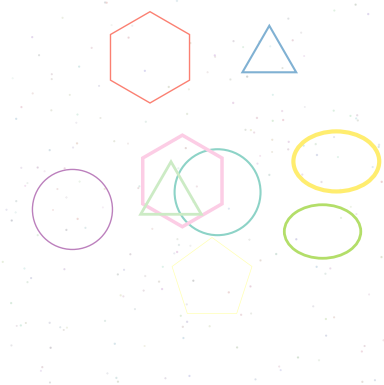[{"shape": "circle", "thickness": 1.5, "radius": 0.56, "center": [0.565, 0.501]}, {"shape": "pentagon", "thickness": 0.5, "radius": 0.55, "center": [0.551, 0.274]}, {"shape": "hexagon", "thickness": 1, "radius": 0.59, "center": [0.39, 0.851]}, {"shape": "triangle", "thickness": 1.5, "radius": 0.4, "center": [0.7, 0.853]}, {"shape": "oval", "thickness": 2, "radius": 0.5, "center": [0.838, 0.399]}, {"shape": "hexagon", "thickness": 2.5, "radius": 0.59, "center": [0.474, 0.53]}, {"shape": "circle", "thickness": 1, "radius": 0.52, "center": [0.188, 0.456]}, {"shape": "triangle", "thickness": 2, "radius": 0.45, "center": [0.444, 0.489]}, {"shape": "oval", "thickness": 3, "radius": 0.56, "center": [0.874, 0.581]}]